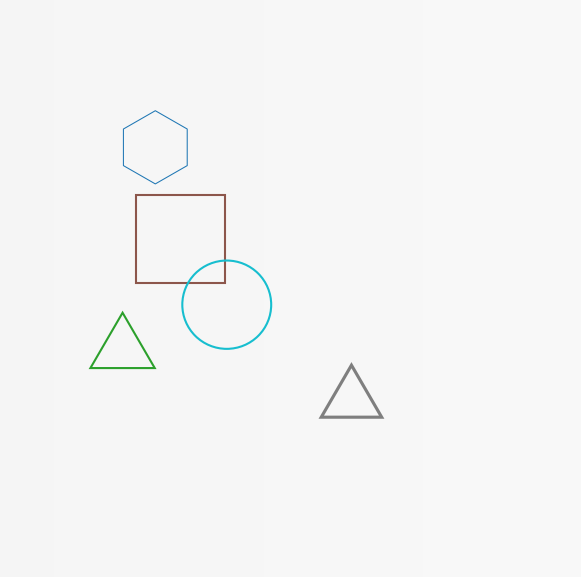[{"shape": "hexagon", "thickness": 0.5, "radius": 0.32, "center": [0.267, 0.744]}, {"shape": "triangle", "thickness": 1, "radius": 0.32, "center": [0.211, 0.394]}, {"shape": "square", "thickness": 1, "radius": 0.38, "center": [0.311, 0.585]}, {"shape": "triangle", "thickness": 1.5, "radius": 0.3, "center": [0.605, 0.307]}, {"shape": "circle", "thickness": 1, "radius": 0.38, "center": [0.39, 0.472]}]